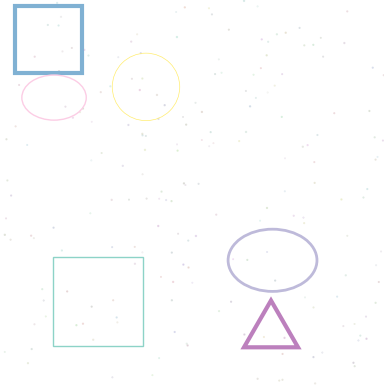[{"shape": "square", "thickness": 1, "radius": 0.58, "center": [0.254, 0.217]}, {"shape": "oval", "thickness": 2, "radius": 0.58, "center": [0.708, 0.324]}, {"shape": "square", "thickness": 3, "radius": 0.43, "center": [0.126, 0.898]}, {"shape": "oval", "thickness": 1, "radius": 0.42, "center": [0.14, 0.747]}, {"shape": "triangle", "thickness": 3, "radius": 0.41, "center": [0.704, 0.138]}, {"shape": "circle", "thickness": 0.5, "radius": 0.44, "center": [0.379, 0.774]}]